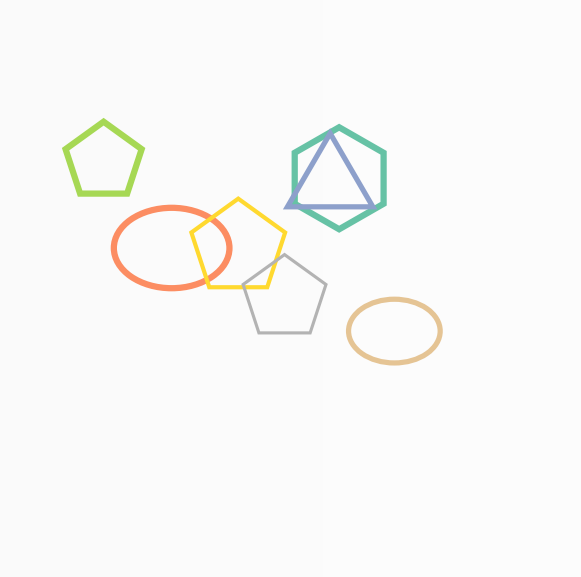[{"shape": "hexagon", "thickness": 3, "radius": 0.44, "center": [0.583, 0.69]}, {"shape": "oval", "thickness": 3, "radius": 0.5, "center": [0.295, 0.57]}, {"shape": "triangle", "thickness": 2.5, "radius": 0.42, "center": [0.568, 0.683]}, {"shape": "pentagon", "thickness": 3, "radius": 0.34, "center": [0.178, 0.72]}, {"shape": "pentagon", "thickness": 2, "radius": 0.42, "center": [0.41, 0.57]}, {"shape": "oval", "thickness": 2.5, "radius": 0.39, "center": [0.678, 0.426]}, {"shape": "pentagon", "thickness": 1.5, "radius": 0.37, "center": [0.49, 0.483]}]